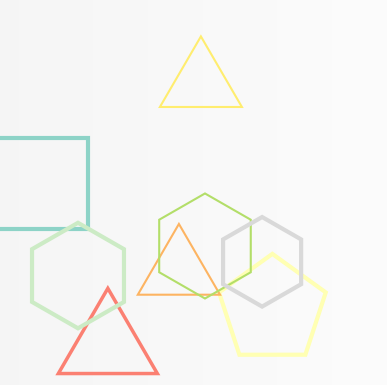[{"shape": "square", "thickness": 3, "radius": 0.6, "center": [0.108, 0.523]}, {"shape": "pentagon", "thickness": 3, "radius": 0.72, "center": [0.703, 0.196]}, {"shape": "triangle", "thickness": 2.5, "radius": 0.74, "center": [0.278, 0.104]}, {"shape": "triangle", "thickness": 1.5, "radius": 0.61, "center": [0.462, 0.296]}, {"shape": "hexagon", "thickness": 1.5, "radius": 0.68, "center": [0.529, 0.361]}, {"shape": "hexagon", "thickness": 3, "radius": 0.58, "center": [0.676, 0.32]}, {"shape": "hexagon", "thickness": 3, "radius": 0.69, "center": [0.201, 0.284]}, {"shape": "triangle", "thickness": 1.5, "radius": 0.61, "center": [0.518, 0.783]}]